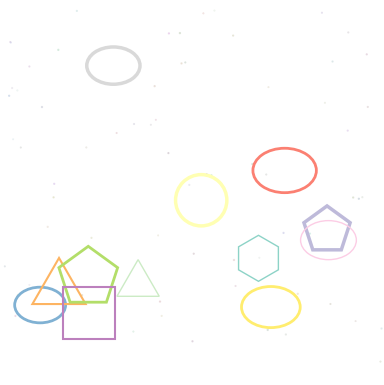[{"shape": "hexagon", "thickness": 1, "radius": 0.3, "center": [0.671, 0.329]}, {"shape": "circle", "thickness": 2.5, "radius": 0.33, "center": [0.523, 0.48]}, {"shape": "pentagon", "thickness": 2.5, "radius": 0.32, "center": [0.849, 0.402]}, {"shape": "oval", "thickness": 2, "radius": 0.41, "center": [0.739, 0.557]}, {"shape": "oval", "thickness": 2, "radius": 0.33, "center": [0.104, 0.208]}, {"shape": "triangle", "thickness": 1.5, "radius": 0.4, "center": [0.153, 0.25]}, {"shape": "pentagon", "thickness": 2, "radius": 0.4, "center": [0.229, 0.28]}, {"shape": "oval", "thickness": 1, "radius": 0.36, "center": [0.853, 0.376]}, {"shape": "oval", "thickness": 2.5, "radius": 0.35, "center": [0.294, 0.83]}, {"shape": "square", "thickness": 1.5, "radius": 0.34, "center": [0.232, 0.187]}, {"shape": "triangle", "thickness": 1, "radius": 0.32, "center": [0.359, 0.262]}, {"shape": "oval", "thickness": 2, "radius": 0.38, "center": [0.704, 0.202]}]